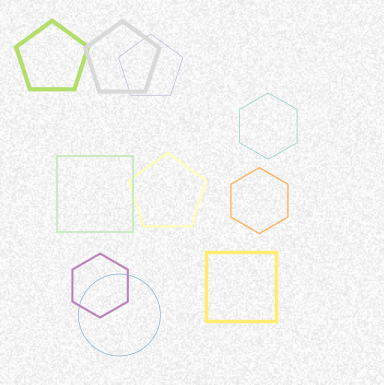[{"shape": "hexagon", "thickness": 0.5, "radius": 0.43, "center": [0.697, 0.673]}, {"shape": "pentagon", "thickness": 1.5, "radius": 0.53, "center": [0.435, 0.497]}, {"shape": "pentagon", "thickness": 0.5, "radius": 0.44, "center": [0.391, 0.824]}, {"shape": "circle", "thickness": 0.5, "radius": 0.53, "center": [0.31, 0.182]}, {"shape": "hexagon", "thickness": 1, "radius": 0.43, "center": [0.674, 0.479]}, {"shape": "pentagon", "thickness": 3, "radius": 0.49, "center": [0.136, 0.848]}, {"shape": "pentagon", "thickness": 3, "radius": 0.51, "center": [0.318, 0.844]}, {"shape": "hexagon", "thickness": 1.5, "radius": 0.42, "center": [0.26, 0.258]}, {"shape": "square", "thickness": 1.5, "radius": 0.49, "center": [0.247, 0.496]}, {"shape": "square", "thickness": 2.5, "radius": 0.45, "center": [0.626, 0.256]}]